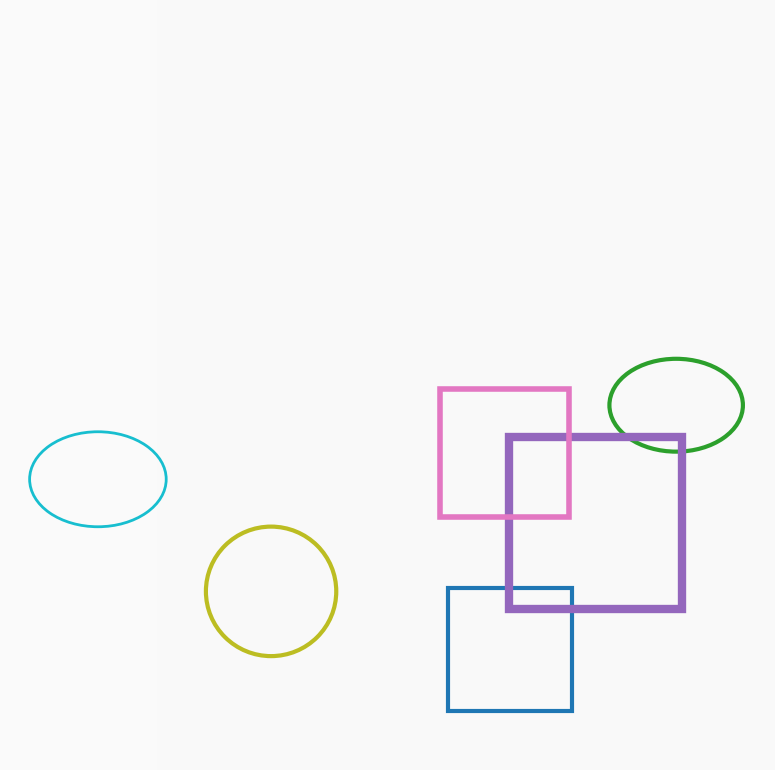[{"shape": "square", "thickness": 1.5, "radius": 0.4, "center": [0.658, 0.156]}, {"shape": "oval", "thickness": 1.5, "radius": 0.43, "center": [0.872, 0.474]}, {"shape": "square", "thickness": 3, "radius": 0.56, "center": [0.768, 0.321]}, {"shape": "square", "thickness": 2, "radius": 0.41, "center": [0.651, 0.411]}, {"shape": "circle", "thickness": 1.5, "radius": 0.42, "center": [0.35, 0.232]}, {"shape": "oval", "thickness": 1, "radius": 0.44, "center": [0.126, 0.378]}]